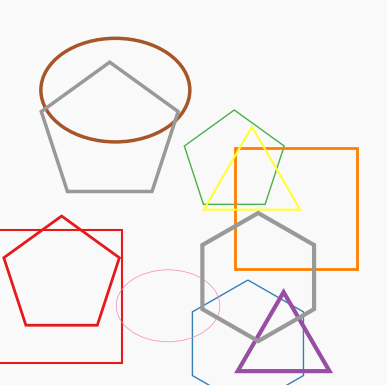[{"shape": "square", "thickness": 1.5, "radius": 0.86, "center": [0.143, 0.231]}, {"shape": "pentagon", "thickness": 2, "radius": 0.78, "center": [0.159, 0.282]}, {"shape": "hexagon", "thickness": 1, "radius": 0.83, "center": [0.64, 0.107]}, {"shape": "pentagon", "thickness": 1, "radius": 0.68, "center": [0.605, 0.579]}, {"shape": "triangle", "thickness": 3, "radius": 0.68, "center": [0.732, 0.104]}, {"shape": "square", "thickness": 2, "radius": 0.79, "center": [0.763, 0.458]}, {"shape": "triangle", "thickness": 1.5, "radius": 0.72, "center": [0.65, 0.527]}, {"shape": "oval", "thickness": 2.5, "radius": 0.96, "center": [0.298, 0.766]}, {"shape": "oval", "thickness": 0.5, "radius": 0.67, "center": [0.434, 0.206]}, {"shape": "hexagon", "thickness": 3, "radius": 0.83, "center": [0.666, 0.28]}, {"shape": "pentagon", "thickness": 2.5, "radius": 0.93, "center": [0.283, 0.653]}]